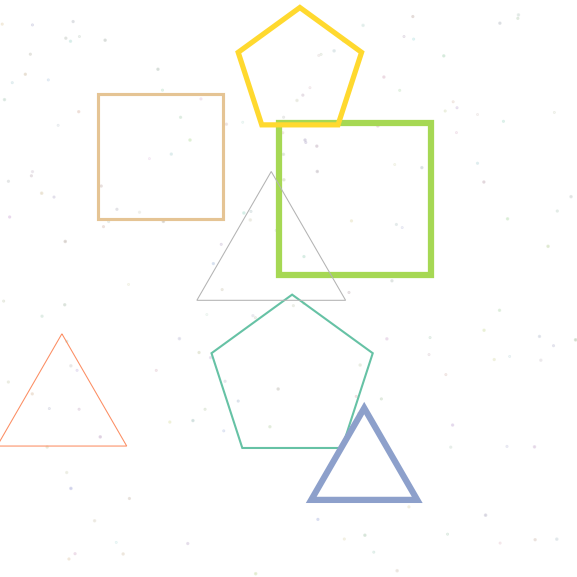[{"shape": "pentagon", "thickness": 1, "radius": 0.73, "center": [0.506, 0.342]}, {"shape": "triangle", "thickness": 0.5, "radius": 0.65, "center": [0.107, 0.292]}, {"shape": "triangle", "thickness": 3, "radius": 0.53, "center": [0.631, 0.187]}, {"shape": "square", "thickness": 3, "radius": 0.66, "center": [0.614, 0.655]}, {"shape": "pentagon", "thickness": 2.5, "radius": 0.56, "center": [0.519, 0.874]}, {"shape": "square", "thickness": 1.5, "radius": 0.54, "center": [0.277, 0.728]}, {"shape": "triangle", "thickness": 0.5, "radius": 0.74, "center": [0.47, 0.553]}]